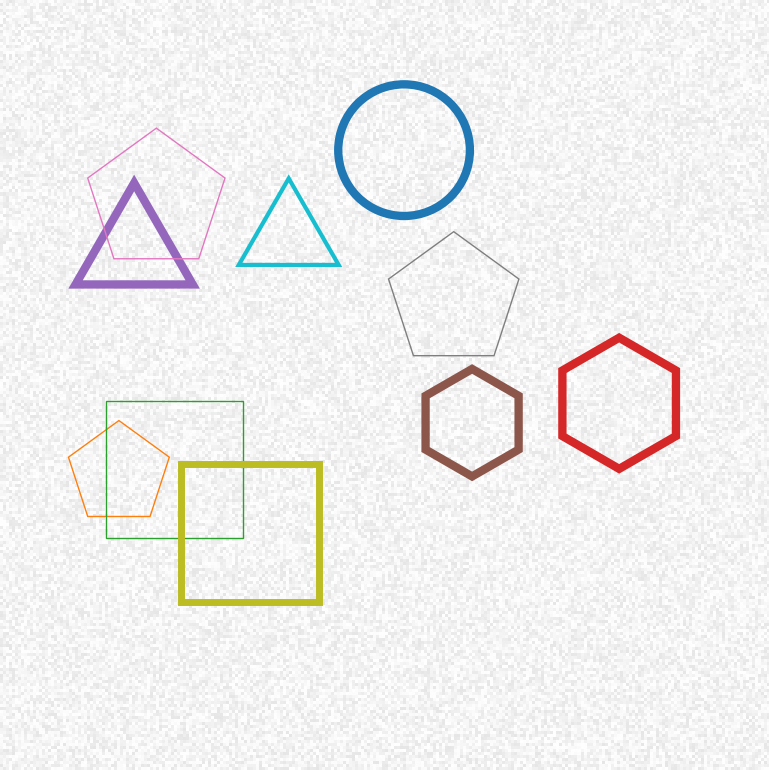[{"shape": "circle", "thickness": 3, "radius": 0.43, "center": [0.525, 0.805]}, {"shape": "pentagon", "thickness": 0.5, "radius": 0.34, "center": [0.154, 0.385]}, {"shape": "square", "thickness": 0.5, "radius": 0.44, "center": [0.227, 0.39]}, {"shape": "hexagon", "thickness": 3, "radius": 0.43, "center": [0.804, 0.476]}, {"shape": "triangle", "thickness": 3, "radius": 0.44, "center": [0.174, 0.675]}, {"shape": "hexagon", "thickness": 3, "radius": 0.35, "center": [0.613, 0.451]}, {"shape": "pentagon", "thickness": 0.5, "radius": 0.47, "center": [0.203, 0.74]}, {"shape": "pentagon", "thickness": 0.5, "radius": 0.45, "center": [0.589, 0.61]}, {"shape": "square", "thickness": 2.5, "radius": 0.45, "center": [0.325, 0.308]}, {"shape": "triangle", "thickness": 1.5, "radius": 0.37, "center": [0.375, 0.693]}]